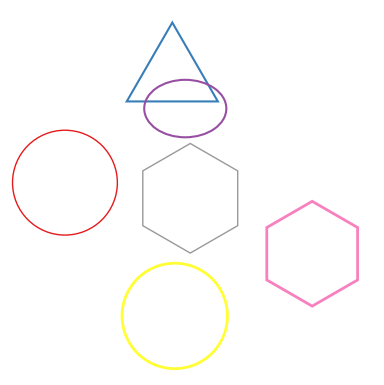[{"shape": "circle", "thickness": 1, "radius": 0.68, "center": [0.169, 0.526]}, {"shape": "triangle", "thickness": 1.5, "radius": 0.68, "center": [0.448, 0.805]}, {"shape": "oval", "thickness": 1.5, "radius": 0.53, "center": [0.481, 0.718]}, {"shape": "circle", "thickness": 2, "radius": 0.68, "center": [0.454, 0.179]}, {"shape": "hexagon", "thickness": 2, "radius": 0.68, "center": [0.811, 0.341]}, {"shape": "hexagon", "thickness": 1, "radius": 0.71, "center": [0.494, 0.485]}]